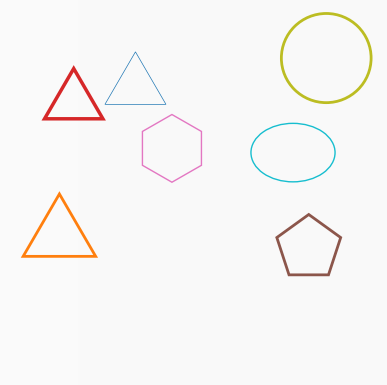[{"shape": "triangle", "thickness": 0.5, "radius": 0.45, "center": [0.35, 0.774]}, {"shape": "triangle", "thickness": 2, "radius": 0.54, "center": [0.153, 0.388]}, {"shape": "triangle", "thickness": 2.5, "radius": 0.43, "center": [0.19, 0.735]}, {"shape": "pentagon", "thickness": 2, "radius": 0.43, "center": [0.797, 0.356]}, {"shape": "hexagon", "thickness": 1, "radius": 0.44, "center": [0.444, 0.615]}, {"shape": "circle", "thickness": 2, "radius": 0.58, "center": [0.842, 0.849]}, {"shape": "oval", "thickness": 1, "radius": 0.54, "center": [0.756, 0.604]}]